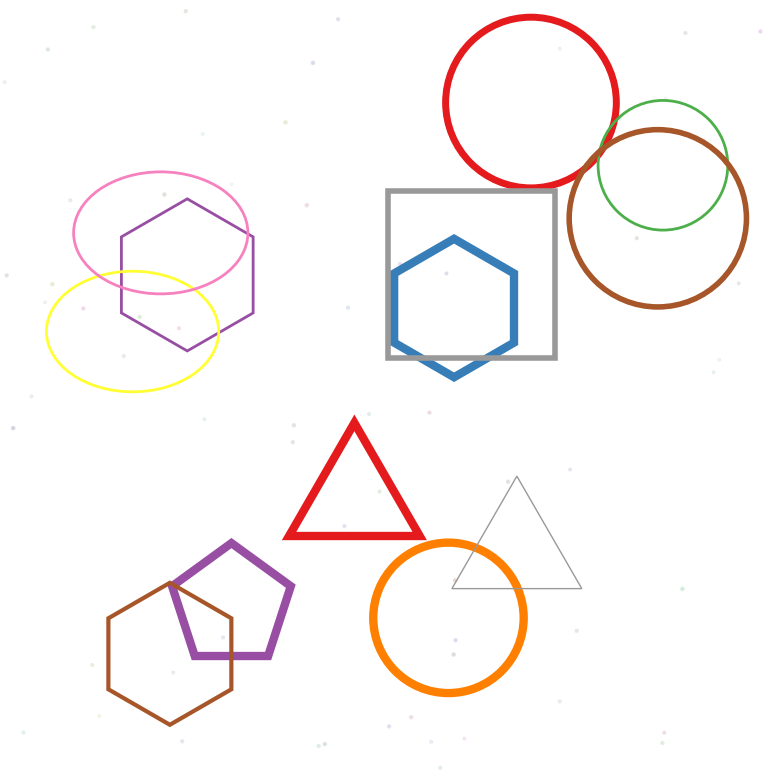[{"shape": "triangle", "thickness": 3, "radius": 0.49, "center": [0.46, 0.353]}, {"shape": "circle", "thickness": 2.5, "radius": 0.55, "center": [0.69, 0.867]}, {"shape": "hexagon", "thickness": 3, "radius": 0.45, "center": [0.59, 0.6]}, {"shape": "circle", "thickness": 1, "radius": 0.42, "center": [0.861, 0.785]}, {"shape": "pentagon", "thickness": 3, "radius": 0.41, "center": [0.301, 0.214]}, {"shape": "hexagon", "thickness": 1, "radius": 0.49, "center": [0.243, 0.643]}, {"shape": "circle", "thickness": 3, "radius": 0.49, "center": [0.582, 0.198]}, {"shape": "oval", "thickness": 1, "radius": 0.56, "center": [0.172, 0.569]}, {"shape": "circle", "thickness": 2, "radius": 0.58, "center": [0.854, 0.716]}, {"shape": "hexagon", "thickness": 1.5, "radius": 0.46, "center": [0.221, 0.151]}, {"shape": "oval", "thickness": 1, "radius": 0.57, "center": [0.209, 0.698]}, {"shape": "triangle", "thickness": 0.5, "radius": 0.49, "center": [0.671, 0.284]}, {"shape": "square", "thickness": 2, "radius": 0.54, "center": [0.612, 0.644]}]